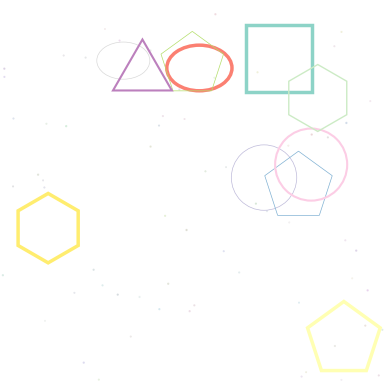[{"shape": "square", "thickness": 2.5, "radius": 0.43, "center": [0.725, 0.848]}, {"shape": "pentagon", "thickness": 2.5, "radius": 0.5, "center": [0.893, 0.118]}, {"shape": "circle", "thickness": 0.5, "radius": 0.42, "center": [0.686, 0.539]}, {"shape": "oval", "thickness": 2.5, "radius": 0.42, "center": [0.518, 0.823]}, {"shape": "pentagon", "thickness": 0.5, "radius": 0.46, "center": [0.775, 0.515]}, {"shape": "pentagon", "thickness": 0.5, "radius": 0.43, "center": [0.499, 0.833]}, {"shape": "circle", "thickness": 1.5, "radius": 0.47, "center": [0.808, 0.572]}, {"shape": "oval", "thickness": 0.5, "radius": 0.34, "center": [0.32, 0.843]}, {"shape": "triangle", "thickness": 1.5, "radius": 0.44, "center": [0.37, 0.809]}, {"shape": "hexagon", "thickness": 1, "radius": 0.43, "center": [0.825, 0.745]}, {"shape": "hexagon", "thickness": 2.5, "radius": 0.45, "center": [0.125, 0.407]}]